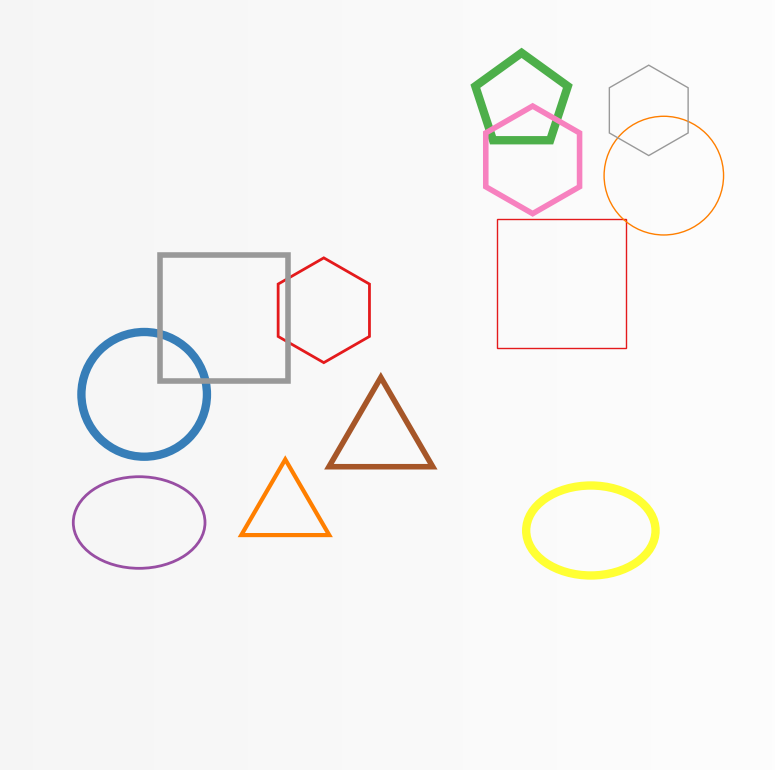[{"shape": "hexagon", "thickness": 1, "radius": 0.34, "center": [0.418, 0.597]}, {"shape": "square", "thickness": 0.5, "radius": 0.42, "center": [0.724, 0.632]}, {"shape": "circle", "thickness": 3, "radius": 0.4, "center": [0.186, 0.488]}, {"shape": "pentagon", "thickness": 3, "radius": 0.31, "center": [0.673, 0.869]}, {"shape": "oval", "thickness": 1, "radius": 0.42, "center": [0.18, 0.321]}, {"shape": "circle", "thickness": 0.5, "radius": 0.39, "center": [0.857, 0.772]}, {"shape": "triangle", "thickness": 1.5, "radius": 0.33, "center": [0.368, 0.338]}, {"shape": "oval", "thickness": 3, "radius": 0.42, "center": [0.762, 0.311]}, {"shape": "triangle", "thickness": 2, "radius": 0.39, "center": [0.491, 0.433]}, {"shape": "hexagon", "thickness": 2, "radius": 0.35, "center": [0.687, 0.792]}, {"shape": "square", "thickness": 2, "radius": 0.41, "center": [0.289, 0.587]}, {"shape": "hexagon", "thickness": 0.5, "radius": 0.29, "center": [0.837, 0.857]}]